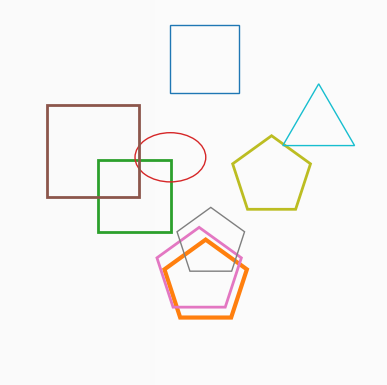[{"shape": "square", "thickness": 1, "radius": 0.44, "center": [0.528, 0.847]}, {"shape": "pentagon", "thickness": 3, "radius": 0.56, "center": [0.531, 0.266]}, {"shape": "square", "thickness": 2, "radius": 0.47, "center": [0.346, 0.492]}, {"shape": "oval", "thickness": 1, "radius": 0.46, "center": [0.44, 0.591]}, {"shape": "square", "thickness": 2, "radius": 0.6, "center": [0.24, 0.607]}, {"shape": "pentagon", "thickness": 2, "radius": 0.57, "center": [0.514, 0.295]}, {"shape": "pentagon", "thickness": 1, "radius": 0.46, "center": [0.544, 0.37]}, {"shape": "pentagon", "thickness": 2, "radius": 0.53, "center": [0.701, 0.542]}, {"shape": "triangle", "thickness": 1, "radius": 0.53, "center": [0.822, 0.675]}]